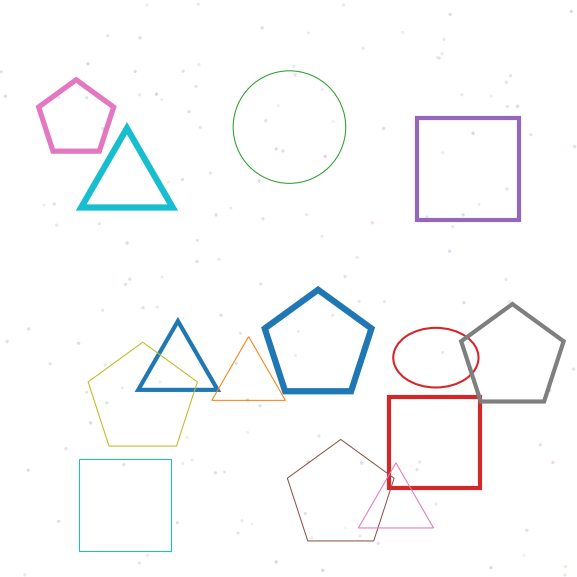[{"shape": "pentagon", "thickness": 3, "radius": 0.49, "center": [0.551, 0.4]}, {"shape": "triangle", "thickness": 2, "radius": 0.4, "center": [0.308, 0.364]}, {"shape": "triangle", "thickness": 0.5, "radius": 0.37, "center": [0.43, 0.343]}, {"shape": "circle", "thickness": 0.5, "radius": 0.49, "center": [0.501, 0.779]}, {"shape": "oval", "thickness": 1, "radius": 0.37, "center": [0.755, 0.38]}, {"shape": "square", "thickness": 2, "radius": 0.4, "center": [0.753, 0.233]}, {"shape": "square", "thickness": 2, "radius": 0.44, "center": [0.81, 0.707]}, {"shape": "pentagon", "thickness": 0.5, "radius": 0.49, "center": [0.59, 0.141]}, {"shape": "pentagon", "thickness": 2.5, "radius": 0.34, "center": [0.132, 0.793]}, {"shape": "triangle", "thickness": 0.5, "radius": 0.38, "center": [0.686, 0.122]}, {"shape": "pentagon", "thickness": 2, "radius": 0.47, "center": [0.887, 0.379]}, {"shape": "pentagon", "thickness": 0.5, "radius": 0.5, "center": [0.247, 0.307]}, {"shape": "square", "thickness": 0.5, "radius": 0.4, "center": [0.217, 0.125]}, {"shape": "triangle", "thickness": 3, "radius": 0.46, "center": [0.22, 0.686]}]